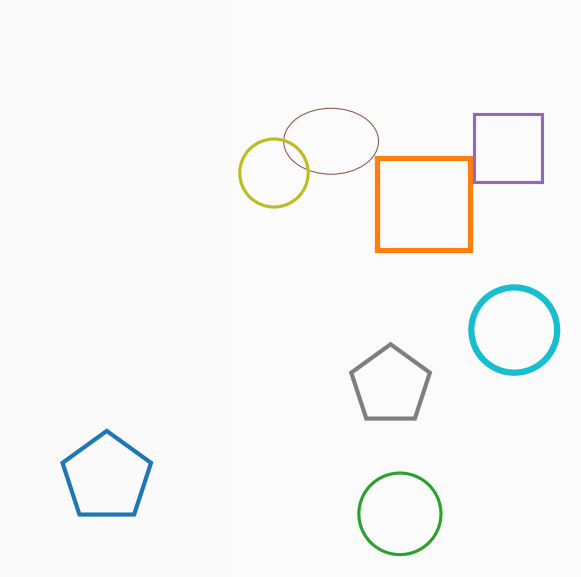[{"shape": "pentagon", "thickness": 2, "radius": 0.4, "center": [0.184, 0.173]}, {"shape": "square", "thickness": 2.5, "radius": 0.4, "center": [0.729, 0.646]}, {"shape": "circle", "thickness": 1.5, "radius": 0.35, "center": [0.688, 0.109]}, {"shape": "square", "thickness": 1.5, "radius": 0.29, "center": [0.874, 0.743]}, {"shape": "oval", "thickness": 0.5, "radius": 0.41, "center": [0.57, 0.755]}, {"shape": "pentagon", "thickness": 2, "radius": 0.36, "center": [0.672, 0.332]}, {"shape": "circle", "thickness": 1.5, "radius": 0.29, "center": [0.471, 0.7]}, {"shape": "circle", "thickness": 3, "radius": 0.37, "center": [0.885, 0.428]}]